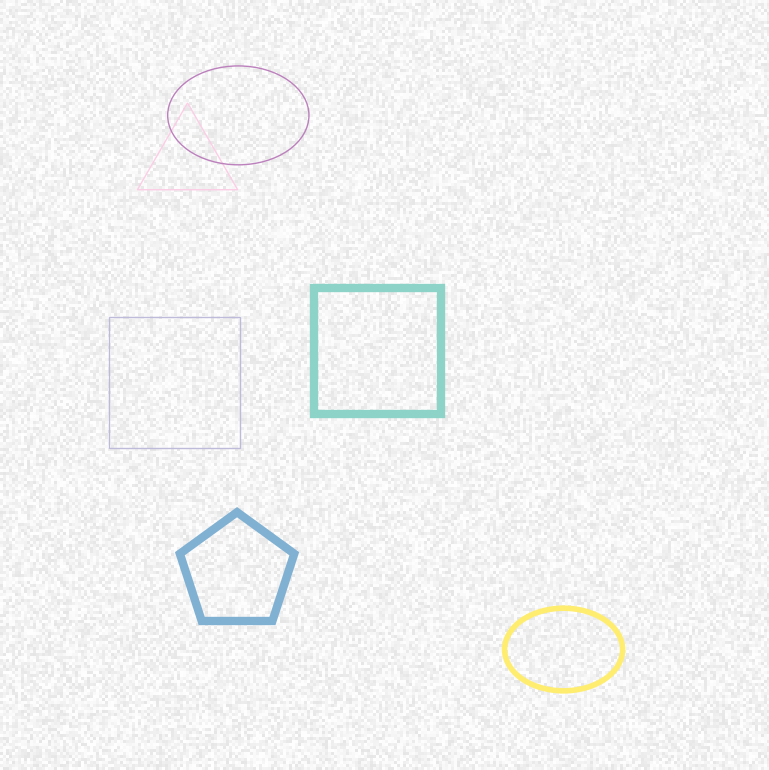[{"shape": "square", "thickness": 3, "radius": 0.41, "center": [0.49, 0.544]}, {"shape": "square", "thickness": 0.5, "radius": 0.42, "center": [0.227, 0.503]}, {"shape": "pentagon", "thickness": 3, "radius": 0.39, "center": [0.308, 0.257]}, {"shape": "triangle", "thickness": 0.5, "radius": 0.38, "center": [0.244, 0.791]}, {"shape": "oval", "thickness": 0.5, "radius": 0.46, "center": [0.309, 0.85]}, {"shape": "oval", "thickness": 2, "radius": 0.38, "center": [0.732, 0.156]}]